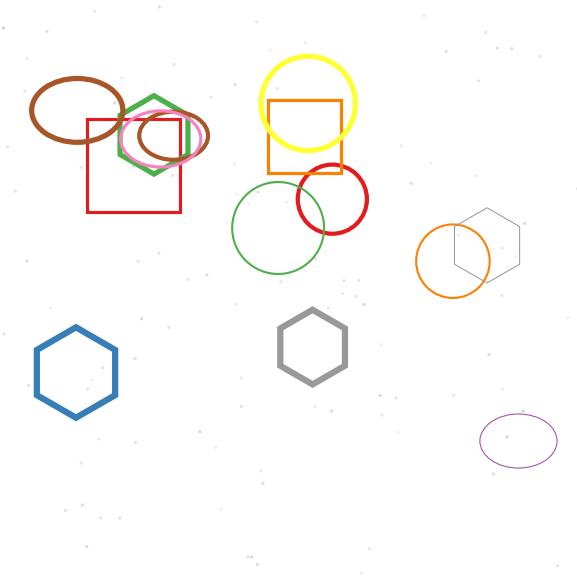[{"shape": "square", "thickness": 1.5, "radius": 0.4, "center": [0.231, 0.713]}, {"shape": "circle", "thickness": 2, "radius": 0.3, "center": [0.575, 0.654]}, {"shape": "hexagon", "thickness": 3, "radius": 0.39, "center": [0.132, 0.354]}, {"shape": "circle", "thickness": 1, "radius": 0.4, "center": [0.482, 0.604]}, {"shape": "hexagon", "thickness": 2.5, "radius": 0.34, "center": [0.267, 0.766]}, {"shape": "oval", "thickness": 0.5, "radius": 0.33, "center": [0.898, 0.235]}, {"shape": "square", "thickness": 1.5, "radius": 0.32, "center": [0.527, 0.763]}, {"shape": "circle", "thickness": 1, "radius": 0.32, "center": [0.784, 0.547]}, {"shape": "circle", "thickness": 2.5, "radius": 0.41, "center": [0.534, 0.82]}, {"shape": "oval", "thickness": 2, "radius": 0.3, "center": [0.301, 0.764]}, {"shape": "oval", "thickness": 2.5, "radius": 0.39, "center": [0.134, 0.808]}, {"shape": "oval", "thickness": 1.5, "radius": 0.35, "center": [0.278, 0.759]}, {"shape": "hexagon", "thickness": 0.5, "radius": 0.33, "center": [0.843, 0.574]}, {"shape": "hexagon", "thickness": 3, "radius": 0.32, "center": [0.541, 0.398]}]